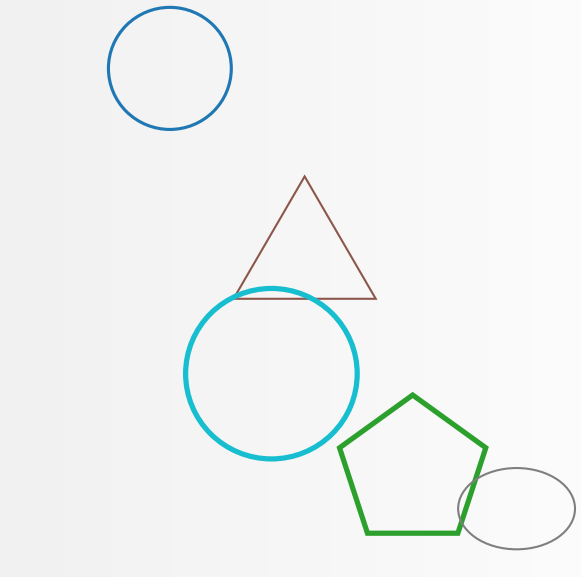[{"shape": "circle", "thickness": 1.5, "radius": 0.53, "center": [0.292, 0.881]}, {"shape": "pentagon", "thickness": 2.5, "radius": 0.66, "center": [0.71, 0.183]}, {"shape": "triangle", "thickness": 1, "radius": 0.71, "center": [0.524, 0.552]}, {"shape": "oval", "thickness": 1, "radius": 0.5, "center": [0.889, 0.118]}, {"shape": "circle", "thickness": 2.5, "radius": 0.74, "center": [0.467, 0.352]}]